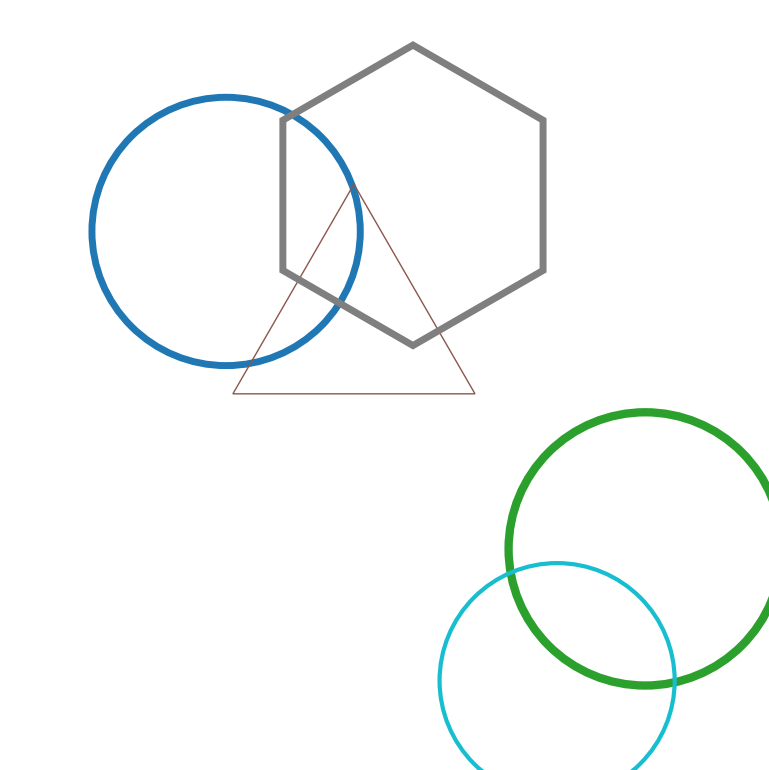[{"shape": "circle", "thickness": 2.5, "radius": 0.87, "center": [0.294, 0.699]}, {"shape": "circle", "thickness": 3, "radius": 0.89, "center": [0.838, 0.287]}, {"shape": "triangle", "thickness": 0.5, "radius": 0.91, "center": [0.46, 0.579]}, {"shape": "hexagon", "thickness": 2.5, "radius": 0.98, "center": [0.536, 0.746]}, {"shape": "circle", "thickness": 1.5, "radius": 0.76, "center": [0.724, 0.116]}]